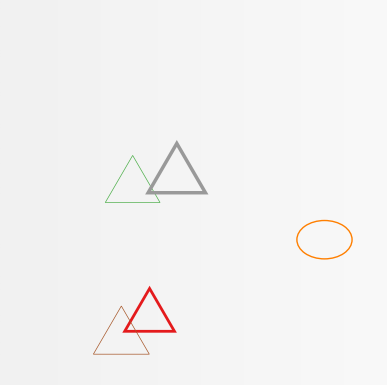[{"shape": "triangle", "thickness": 2, "radius": 0.37, "center": [0.386, 0.177]}, {"shape": "triangle", "thickness": 0.5, "radius": 0.41, "center": [0.342, 0.515]}, {"shape": "oval", "thickness": 1, "radius": 0.36, "center": [0.837, 0.377]}, {"shape": "triangle", "thickness": 0.5, "radius": 0.42, "center": [0.313, 0.122]}, {"shape": "triangle", "thickness": 2.5, "radius": 0.43, "center": [0.456, 0.542]}]